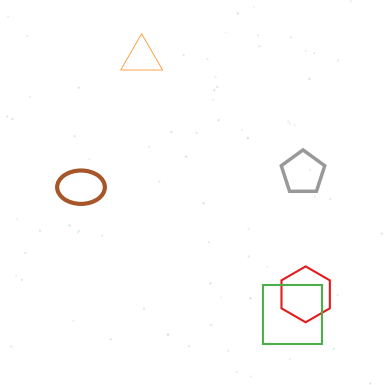[{"shape": "hexagon", "thickness": 1.5, "radius": 0.36, "center": [0.794, 0.235]}, {"shape": "square", "thickness": 1.5, "radius": 0.38, "center": [0.759, 0.184]}, {"shape": "triangle", "thickness": 0.5, "radius": 0.31, "center": [0.368, 0.85]}, {"shape": "oval", "thickness": 3, "radius": 0.31, "center": [0.21, 0.514]}, {"shape": "pentagon", "thickness": 2.5, "radius": 0.3, "center": [0.787, 0.551]}]